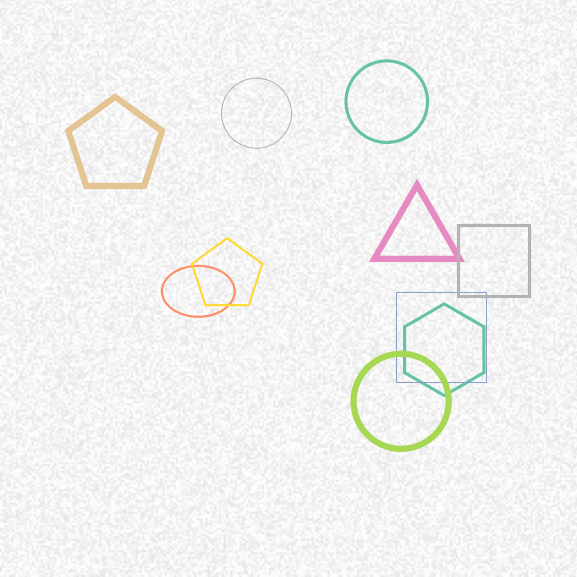[{"shape": "circle", "thickness": 1.5, "radius": 0.35, "center": [0.67, 0.823]}, {"shape": "hexagon", "thickness": 1.5, "radius": 0.4, "center": [0.769, 0.394]}, {"shape": "oval", "thickness": 1, "radius": 0.32, "center": [0.343, 0.495]}, {"shape": "square", "thickness": 0.5, "radius": 0.39, "center": [0.763, 0.415]}, {"shape": "triangle", "thickness": 3, "radius": 0.43, "center": [0.722, 0.594]}, {"shape": "circle", "thickness": 3, "radius": 0.41, "center": [0.695, 0.304]}, {"shape": "pentagon", "thickness": 1, "radius": 0.32, "center": [0.393, 0.523]}, {"shape": "pentagon", "thickness": 3, "radius": 0.43, "center": [0.199, 0.746]}, {"shape": "square", "thickness": 1.5, "radius": 0.31, "center": [0.854, 0.548]}, {"shape": "circle", "thickness": 0.5, "radius": 0.3, "center": [0.444, 0.803]}]